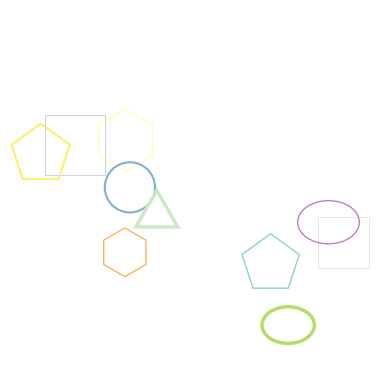[{"shape": "pentagon", "thickness": 1, "radius": 0.39, "center": [0.703, 0.315]}, {"shape": "hexagon", "thickness": 1, "radius": 0.4, "center": [0.326, 0.635]}, {"shape": "square", "thickness": 0.5, "radius": 0.39, "center": [0.195, 0.623]}, {"shape": "circle", "thickness": 1.5, "radius": 0.33, "center": [0.337, 0.513]}, {"shape": "hexagon", "thickness": 1, "radius": 0.32, "center": [0.324, 0.345]}, {"shape": "oval", "thickness": 2.5, "radius": 0.34, "center": [0.748, 0.156]}, {"shape": "square", "thickness": 0.5, "radius": 0.33, "center": [0.893, 0.371]}, {"shape": "oval", "thickness": 1, "radius": 0.4, "center": [0.853, 0.423]}, {"shape": "triangle", "thickness": 2.5, "radius": 0.32, "center": [0.407, 0.442]}, {"shape": "pentagon", "thickness": 1.5, "radius": 0.4, "center": [0.106, 0.599]}]